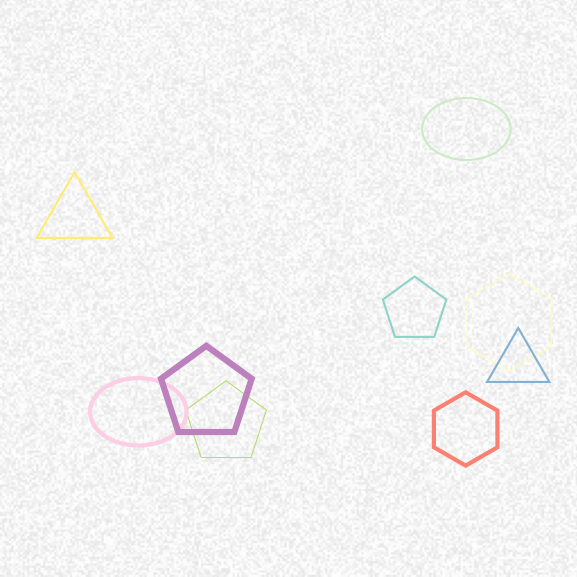[{"shape": "pentagon", "thickness": 1, "radius": 0.29, "center": [0.718, 0.463]}, {"shape": "hexagon", "thickness": 0.5, "radius": 0.42, "center": [0.882, 0.441]}, {"shape": "hexagon", "thickness": 2, "radius": 0.32, "center": [0.806, 0.256]}, {"shape": "triangle", "thickness": 1, "radius": 0.31, "center": [0.897, 0.369]}, {"shape": "pentagon", "thickness": 0.5, "radius": 0.37, "center": [0.391, 0.266]}, {"shape": "oval", "thickness": 2, "radius": 0.42, "center": [0.239, 0.286]}, {"shape": "pentagon", "thickness": 3, "radius": 0.41, "center": [0.357, 0.318]}, {"shape": "oval", "thickness": 1, "radius": 0.38, "center": [0.808, 0.776]}, {"shape": "triangle", "thickness": 1, "radius": 0.38, "center": [0.129, 0.625]}]